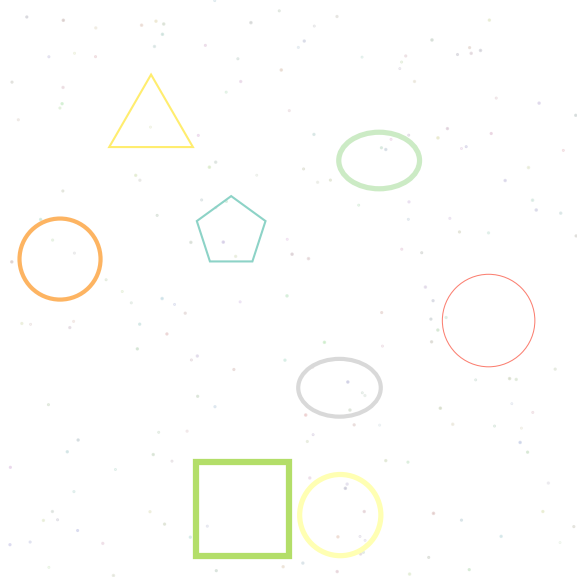[{"shape": "pentagon", "thickness": 1, "radius": 0.31, "center": [0.4, 0.597]}, {"shape": "circle", "thickness": 2.5, "radius": 0.35, "center": [0.589, 0.107]}, {"shape": "circle", "thickness": 0.5, "radius": 0.4, "center": [0.846, 0.444]}, {"shape": "circle", "thickness": 2, "radius": 0.35, "center": [0.104, 0.551]}, {"shape": "square", "thickness": 3, "radius": 0.41, "center": [0.42, 0.118]}, {"shape": "oval", "thickness": 2, "radius": 0.36, "center": [0.588, 0.328]}, {"shape": "oval", "thickness": 2.5, "radius": 0.35, "center": [0.657, 0.721]}, {"shape": "triangle", "thickness": 1, "radius": 0.42, "center": [0.262, 0.786]}]